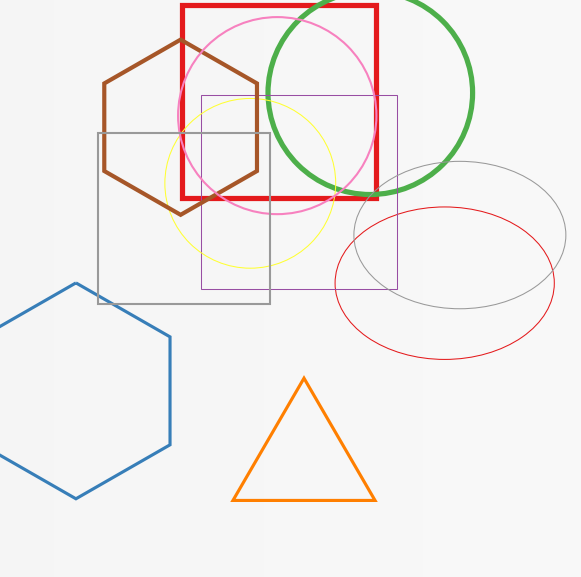[{"shape": "oval", "thickness": 0.5, "radius": 0.94, "center": [0.765, 0.509]}, {"shape": "square", "thickness": 2.5, "radius": 0.84, "center": [0.48, 0.823]}, {"shape": "hexagon", "thickness": 1.5, "radius": 0.93, "center": [0.131, 0.322]}, {"shape": "circle", "thickness": 2.5, "radius": 0.88, "center": [0.637, 0.838]}, {"shape": "square", "thickness": 0.5, "radius": 0.84, "center": [0.515, 0.667]}, {"shape": "triangle", "thickness": 1.5, "radius": 0.71, "center": [0.523, 0.203]}, {"shape": "circle", "thickness": 0.5, "radius": 0.73, "center": [0.431, 0.682]}, {"shape": "hexagon", "thickness": 2, "radius": 0.76, "center": [0.311, 0.779]}, {"shape": "circle", "thickness": 1, "radius": 0.85, "center": [0.477, 0.799]}, {"shape": "square", "thickness": 1, "radius": 0.74, "center": [0.316, 0.621]}, {"shape": "oval", "thickness": 0.5, "radius": 0.91, "center": [0.791, 0.592]}]